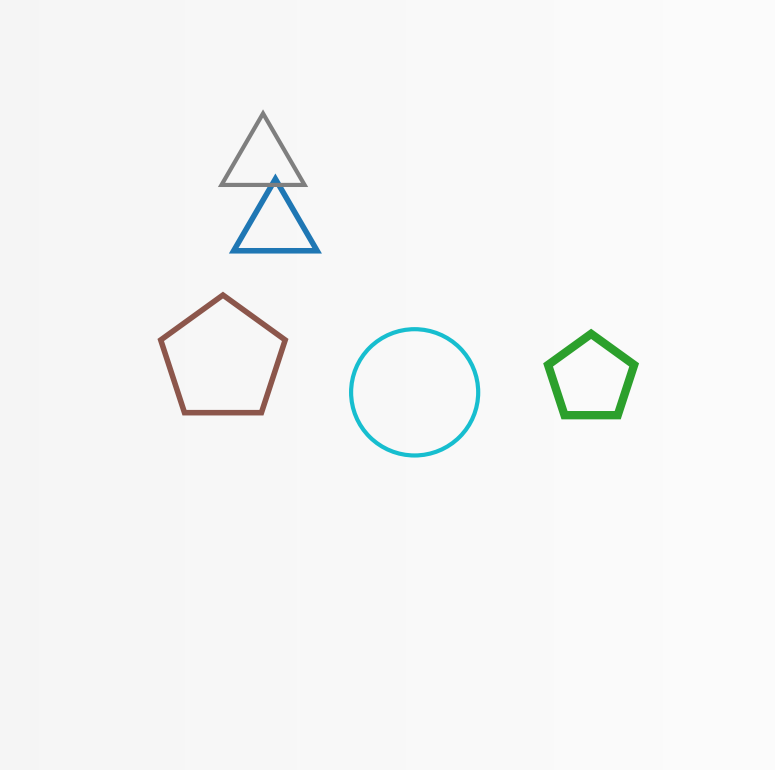[{"shape": "triangle", "thickness": 2, "radius": 0.31, "center": [0.355, 0.705]}, {"shape": "pentagon", "thickness": 3, "radius": 0.29, "center": [0.763, 0.508]}, {"shape": "pentagon", "thickness": 2, "radius": 0.42, "center": [0.288, 0.532]}, {"shape": "triangle", "thickness": 1.5, "radius": 0.31, "center": [0.339, 0.791]}, {"shape": "circle", "thickness": 1.5, "radius": 0.41, "center": [0.535, 0.49]}]